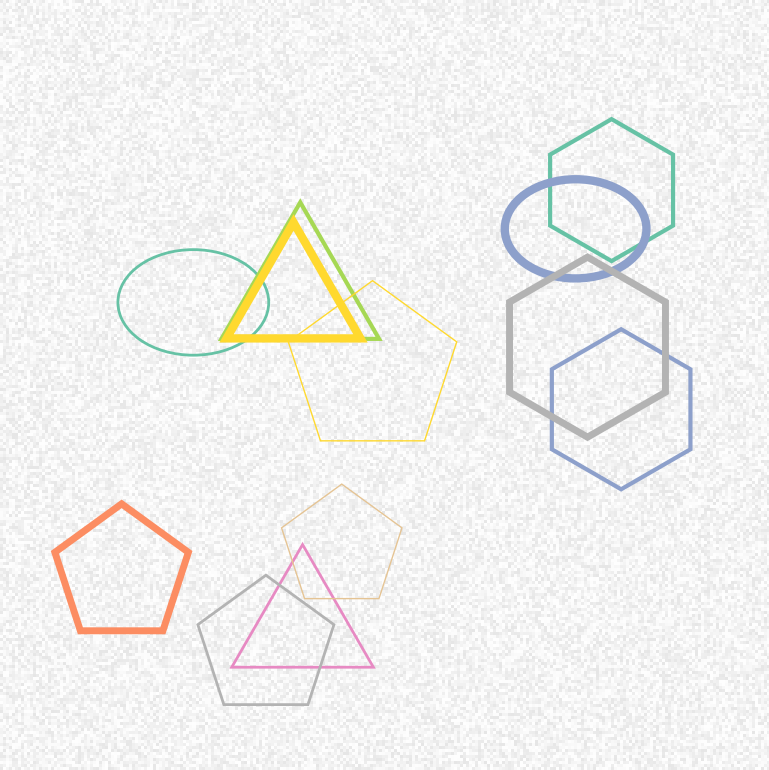[{"shape": "oval", "thickness": 1, "radius": 0.49, "center": [0.251, 0.607]}, {"shape": "hexagon", "thickness": 1.5, "radius": 0.46, "center": [0.794, 0.753]}, {"shape": "pentagon", "thickness": 2.5, "radius": 0.46, "center": [0.158, 0.255]}, {"shape": "hexagon", "thickness": 1.5, "radius": 0.52, "center": [0.807, 0.468]}, {"shape": "oval", "thickness": 3, "radius": 0.46, "center": [0.748, 0.703]}, {"shape": "triangle", "thickness": 1, "radius": 0.53, "center": [0.393, 0.187]}, {"shape": "triangle", "thickness": 1.5, "radius": 0.59, "center": [0.39, 0.619]}, {"shape": "pentagon", "thickness": 0.5, "radius": 0.57, "center": [0.484, 0.521]}, {"shape": "triangle", "thickness": 3, "radius": 0.5, "center": [0.381, 0.611]}, {"shape": "pentagon", "thickness": 0.5, "radius": 0.41, "center": [0.444, 0.289]}, {"shape": "pentagon", "thickness": 1, "radius": 0.46, "center": [0.345, 0.16]}, {"shape": "hexagon", "thickness": 2.5, "radius": 0.58, "center": [0.763, 0.549]}]